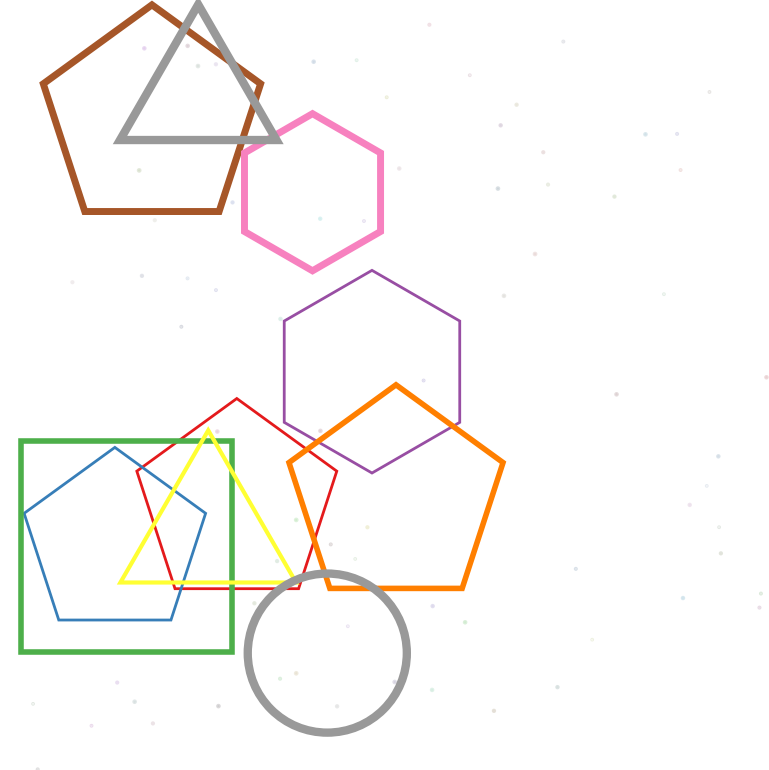[{"shape": "pentagon", "thickness": 1, "radius": 0.68, "center": [0.308, 0.346]}, {"shape": "pentagon", "thickness": 1, "radius": 0.62, "center": [0.149, 0.295]}, {"shape": "square", "thickness": 2, "radius": 0.68, "center": [0.164, 0.29]}, {"shape": "hexagon", "thickness": 1, "radius": 0.66, "center": [0.483, 0.517]}, {"shape": "pentagon", "thickness": 2, "radius": 0.73, "center": [0.514, 0.354]}, {"shape": "triangle", "thickness": 1.5, "radius": 0.66, "center": [0.27, 0.309]}, {"shape": "pentagon", "thickness": 2.5, "radius": 0.74, "center": [0.197, 0.845]}, {"shape": "hexagon", "thickness": 2.5, "radius": 0.51, "center": [0.406, 0.75]}, {"shape": "circle", "thickness": 3, "radius": 0.52, "center": [0.425, 0.152]}, {"shape": "triangle", "thickness": 3, "radius": 0.59, "center": [0.257, 0.877]}]